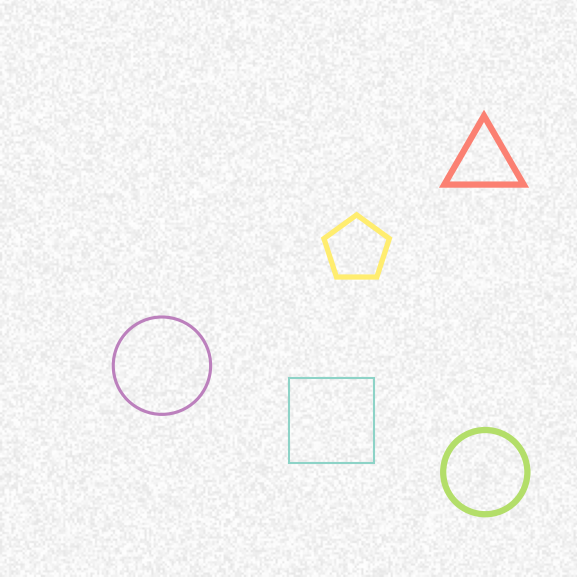[{"shape": "square", "thickness": 1, "radius": 0.37, "center": [0.574, 0.271]}, {"shape": "triangle", "thickness": 3, "radius": 0.4, "center": [0.838, 0.719]}, {"shape": "circle", "thickness": 3, "radius": 0.36, "center": [0.84, 0.182]}, {"shape": "circle", "thickness": 1.5, "radius": 0.42, "center": [0.28, 0.366]}, {"shape": "pentagon", "thickness": 2.5, "radius": 0.3, "center": [0.618, 0.568]}]